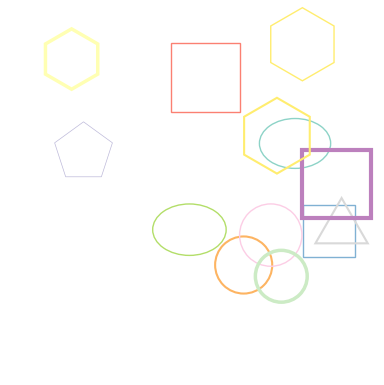[{"shape": "oval", "thickness": 1, "radius": 0.46, "center": [0.766, 0.627]}, {"shape": "hexagon", "thickness": 2.5, "radius": 0.39, "center": [0.186, 0.847]}, {"shape": "pentagon", "thickness": 0.5, "radius": 0.39, "center": [0.217, 0.605]}, {"shape": "square", "thickness": 1, "radius": 0.45, "center": [0.533, 0.798]}, {"shape": "square", "thickness": 1, "radius": 0.34, "center": [0.855, 0.4]}, {"shape": "circle", "thickness": 1.5, "radius": 0.37, "center": [0.633, 0.312]}, {"shape": "oval", "thickness": 1, "radius": 0.48, "center": [0.492, 0.403]}, {"shape": "circle", "thickness": 1, "radius": 0.4, "center": [0.703, 0.389]}, {"shape": "triangle", "thickness": 1.5, "radius": 0.39, "center": [0.887, 0.407]}, {"shape": "square", "thickness": 3, "radius": 0.44, "center": [0.874, 0.522]}, {"shape": "circle", "thickness": 2.5, "radius": 0.34, "center": [0.731, 0.282]}, {"shape": "hexagon", "thickness": 1, "radius": 0.47, "center": [0.785, 0.885]}, {"shape": "hexagon", "thickness": 1.5, "radius": 0.49, "center": [0.719, 0.648]}]